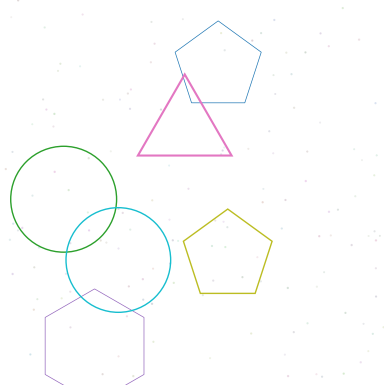[{"shape": "pentagon", "thickness": 0.5, "radius": 0.59, "center": [0.567, 0.828]}, {"shape": "circle", "thickness": 1, "radius": 0.69, "center": [0.165, 0.483]}, {"shape": "hexagon", "thickness": 0.5, "radius": 0.74, "center": [0.246, 0.101]}, {"shape": "triangle", "thickness": 1.5, "radius": 0.7, "center": [0.48, 0.666]}, {"shape": "pentagon", "thickness": 1, "radius": 0.61, "center": [0.592, 0.336]}, {"shape": "circle", "thickness": 1, "radius": 0.68, "center": [0.307, 0.325]}]